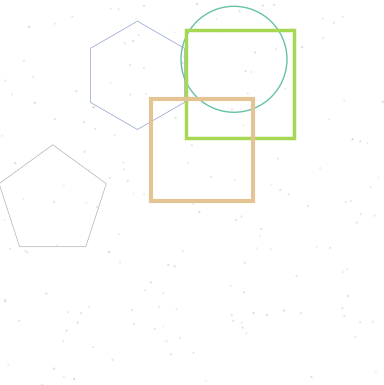[{"shape": "circle", "thickness": 1, "radius": 0.69, "center": [0.608, 0.846]}, {"shape": "hexagon", "thickness": 0.5, "radius": 0.7, "center": [0.357, 0.804]}, {"shape": "square", "thickness": 2.5, "radius": 0.7, "center": [0.624, 0.783]}, {"shape": "square", "thickness": 3, "radius": 0.66, "center": [0.524, 0.61]}, {"shape": "pentagon", "thickness": 0.5, "radius": 0.73, "center": [0.137, 0.478]}]